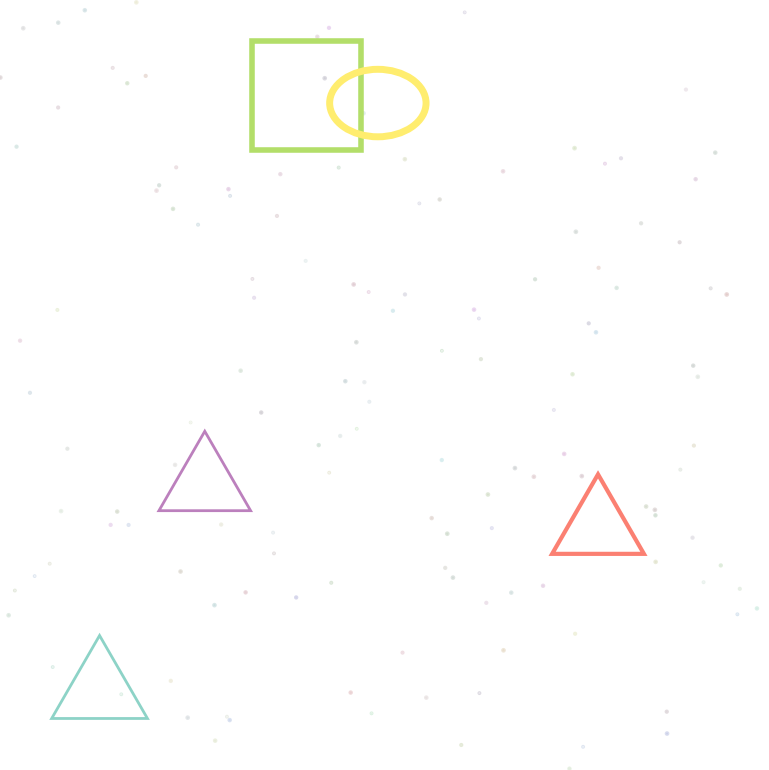[{"shape": "triangle", "thickness": 1, "radius": 0.36, "center": [0.129, 0.103]}, {"shape": "triangle", "thickness": 1.5, "radius": 0.34, "center": [0.777, 0.315]}, {"shape": "square", "thickness": 2, "radius": 0.35, "center": [0.398, 0.876]}, {"shape": "triangle", "thickness": 1, "radius": 0.34, "center": [0.266, 0.371]}, {"shape": "oval", "thickness": 2.5, "radius": 0.31, "center": [0.491, 0.866]}]